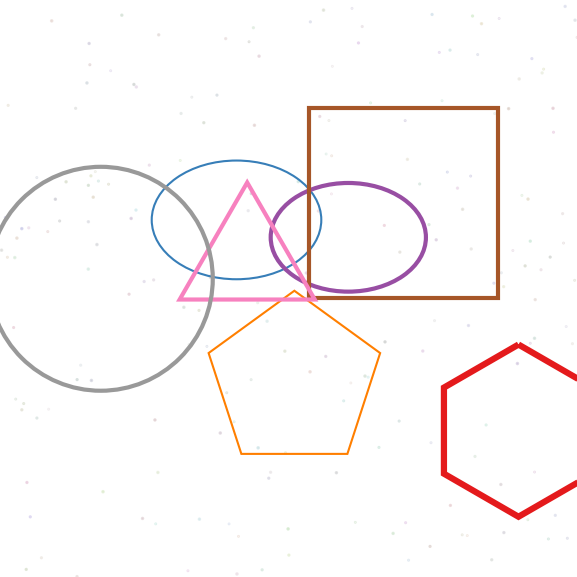[{"shape": "hexagon", "thickness": 3, "radius": 0.75, "center": [0.898, 0.253]}, {"shape": "oval", "thickness": 1, "radius": 0.73, "center": [0.41, 0.618]}, {"shape": "oval", "thickness": 2, "radius": 0.67, "center": [0.603, 0.588]}, {"shape": "pentagon", "thickness": 1, "radius": 0.78, "center": [0.51, 0.34]}, {"shape": "square", "thickness": 2, "radius": 0.82, "center": [0.699, 0.648]}, {"shape": "triangle", "thickness": 2, "radius": 0.68, "center": [0.428, 0.548]}, {"shape": "circle", "thickness": 2, "radius": 0.97, "center": [0.175, 0.516]}]